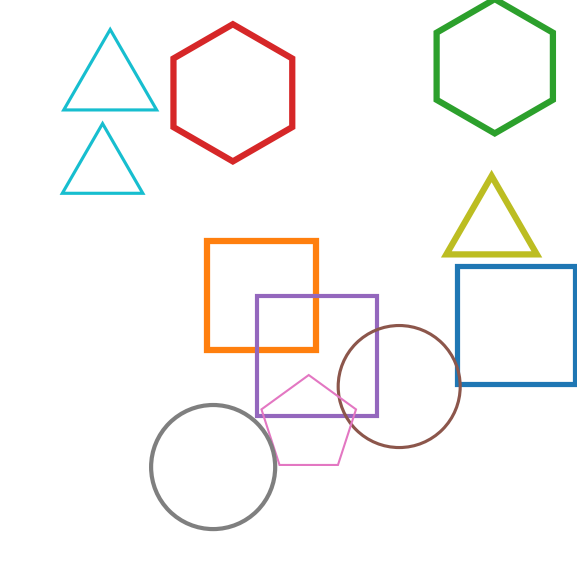[{"shape": "square", "thickness": 2.5, "radius": 0.51, "center": [0.894, 0.436]}, {"shape": "square", "thickness": 3, "radius": 0.47, "center": [0.453, 0.487]}, {"shape": "hexagon", "thickness": 3, "radius": 0.58, "center": [0.857, 0.884]}, {"shape": "hexagon", "thickness": 3, "radius": 0.59, "center": [0.403, 0.838]}, {"shape": "square", "thickness": 2, "radius": 0.52, "center": [0.548, 0.382]}, {"shape": "circle", "thickness": 1.5, "radius": 0.53, "center": [0.691, 0.33]}, {"shape": "pentagon", "thickness": 1, "radius": 0.43, "center": [0.535, 0.264]}, {"shape": "circle", "thickness": 2, "radius": 0.54, "center": [0.369, 0.19]}, {"shape": "triangle", "thickness": 3, "radius": 0.45, "center": [0.851, 0.604]}, {"shape": "triangle", "thickness": 1.5, "radius": 0.4, "center": [0.178, 0.705]}, {"shape": "triangle", "thickness": 1.5, "radius": 0.46, "center": [0.191, 0.855]}]